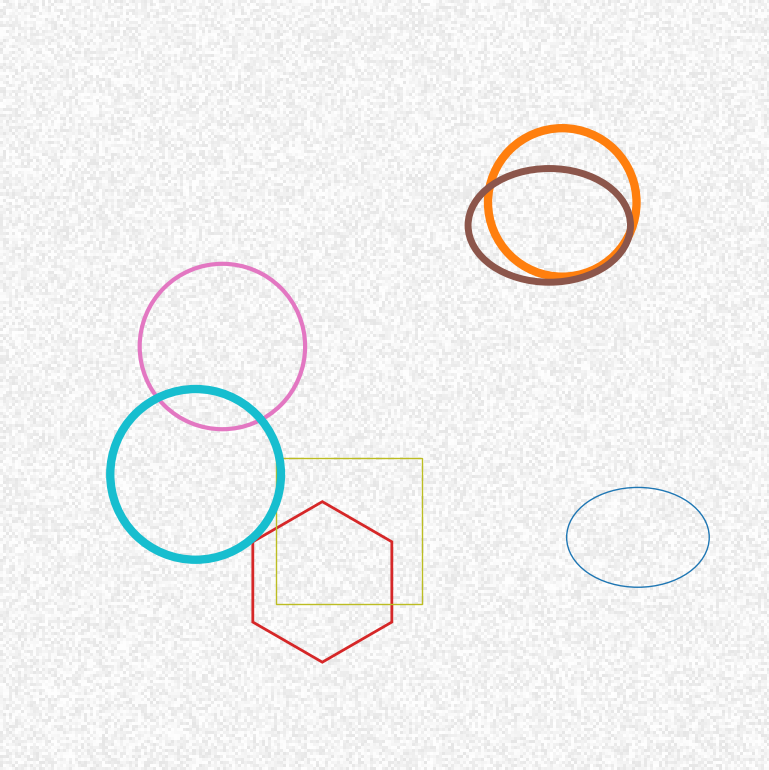[{"shape": "oval", "thickness": 0.5, "radius": 0.46, "center": [0.828, 0.302]}, {"shape": "circle", "thickness": 3, "radius": 0.48, "center": [0.73, 0.737]}, {"shape": "hexagon", "thickness": 1, "radius": 0.52, "center": [0.419, 0.244]}, {"shape": "oval", "thickness": 2.5, "radius": 0.53, "center": [0.713, 0.707]}, {"shape": "circle", "thickness": 1.5, "radius": 0.54, "center": [0.289, 0.55]}, {"shape": "square", "thickness": 0.5, "radius": 0.47, "center": [0.453, 0.31]}, {"shape": "circle", "thickness": 3, "radius": 0.55, "center": [0.254, 0.384]}]